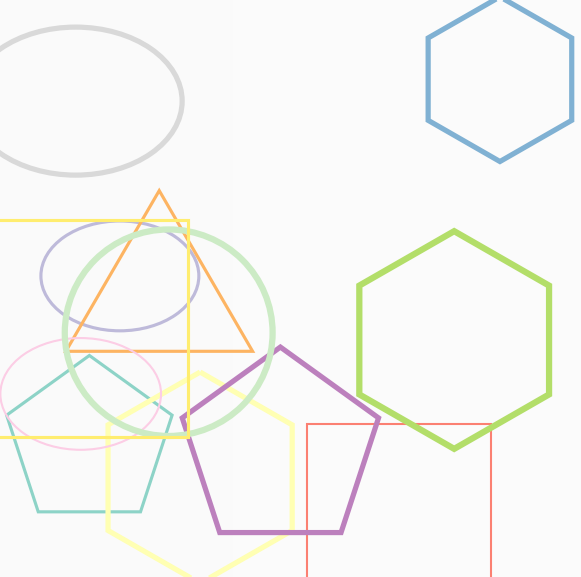[{"shape": "pentagon", "thickness": 1.5, "radius": 0.75, "center": [0.154, 0.234]}, {"shape": "hexagon", "thickness": 2.5, "radius": 0.91, "center": [0.344, 0.172]}, {"shape": "oval", "thickness": 1.5, "radius": 0.68, "center": [0.206, 0.521]}, {"shape": "square", "thickness": 1, "radius": 0.79, "center": [0.686, 0.107]}, {"shape": "hexagon", "thickness": 2.5, "radius": 0.71, "center": [0.86, 0.862]}, {"shape": "triangle", "thickness": 1.5, "radius": 0.93, "center": [0.274, 0.484]}, {"shape": "hexagon", "thickness": 3, "radius": 0.94, "center": [0.781, 0.41]}, {"shape": "oval", "thickness": 1, "radius": 0.69, "center": [0.139, 0.317]}, {"shape": "oval", "thickness": 2.5, "radius": 0.92, "center": [0.13, 0.824]}, {"shape": "pentagon", "thickness": 2.5, "radius": 0.89, "center": [0.482, 0.221]}, {"shape": "circle", "thickness": 3, "radius": 0.89, "center": [0.29, 0.423]}, {"shape": "square", "thickness": 1.5, "radius": 0.94, "center": [0.137, 0.43]}]